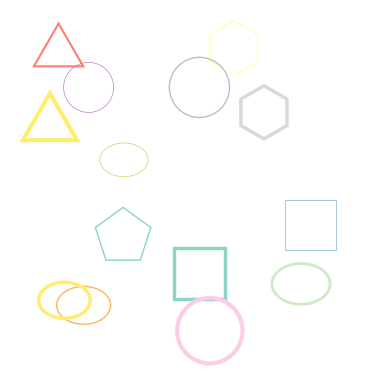[{"shape": "pentagon", "thickness": 1, "radius": 0.38, "center": [0.32, 0.386]}, {"shape": "square", "thickness": 2.5, "radius": 0.33, "center": [0.519, 0.29]}, {"shape": "hexagon", "thickness": 1, "radius": 0.36, "center": [0.608, 0.875]}, {"shape": "circle", "thickness": 1, "radius": 0.39, "center": [0.518, 0.773]}, {"shape": "triangle", "thickness": 1.5, "radius": 0.37, "center": [0.152, 0.865]}, {"shape": "square", "thickness": 0.5, "radius": 0.33, "center": [0.806, 0.415]}, {"shape": "oval", "thickness": 1, "radius": 0.35, "center": [0.217, 0.207]}, {"shape": "oval", "thickness": 0.5, "radius": 0.31, "center": [0.322, 0.585]}, {"shape": "circle", "thickness": 3, "radius": 0.42, "center": [0.545, 0.141]}, {"shape": "hexagon", "thickness": 2.5, "radius": 0.34, "center": [0.686, 0.708]}, {"shape": "circle", "thickness": 0.5, "radius": 0.32, "center": [0.23, 0.773]}, {"shape": "oval", "thickness": 2, "radius": 0.38, "center": [0.782, 0.263]}, {"shape": "triangle", "thickness": 3, "radius": 0.41, "center": [0.13, 0.676]}, {"shape": "oval", "thickness": 2.5, "radius": 0.34, "center": [0.167, 0.22]}]